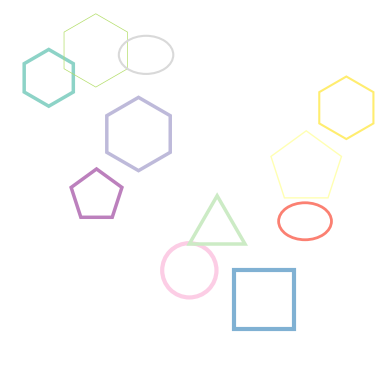[{"shape": "hexagon", "thickness": 2.5, "radius": 0.37, "center": [0.127, 0.798]}, {"shape": "pentagon", "thickness": 1, "radius": 0.48, "center": [0.795, 0.564]}, {"shape": "hexagon", "thickness": 2.5, "radius": 0.48, "center": [0.36, 0.652]}, {"shape": "oval", "thickness": 2, "radius": 0.34, "center": [0.792, 0.425]}, {"shape": "square", "thickness": 3, "radius": 0.39, "center": [0.686, 0.222]}, {"shape": "hexagon", "thickness": 0.5, "radius": 0.48, "center": [0.249, 0.869]}, {"shape": "circle", "thickness": 3, "radius": 0.35, "center": [0.492, 0.298]}, {"shape": "oval", "thickness": 1.5, "radius": 0.35, "center": [0.379, 0.858]}, {"shape": "pentagon", "thickness": 2.5, "radius": 0.35, "center": [0.251, 0.492]}, {"shape": "triangle", "thickness": 2.5, "radius": 0.42, "center": [0.564, 0.408]}, {"shape": "hexagon", "thickness": 1.5, "radius": 0.41, "center": [0.9, 0.72]}]